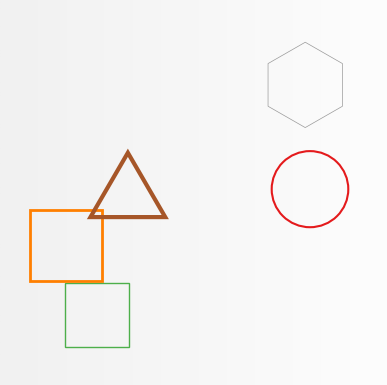[{"shape": "circle", "thickness": 1.5, "radius": 0.49, "center": [0.8, 0.509]}, {"shape": "square", "thickness": 1, "radius": 0.41, "center": [0.25, 0.181]}, {"shape": "square", "thickness": 2, "radius": 0.46, "center": [0.17, 0.362]}, {"shape": "triangle", "thickness": 3, "radius": 0.56, "center": [0.33, 0.492]}, {"shape": "hexagon", "thickness": 0.5, "radius": 0.55, "center": [0.788, 0.779]}]